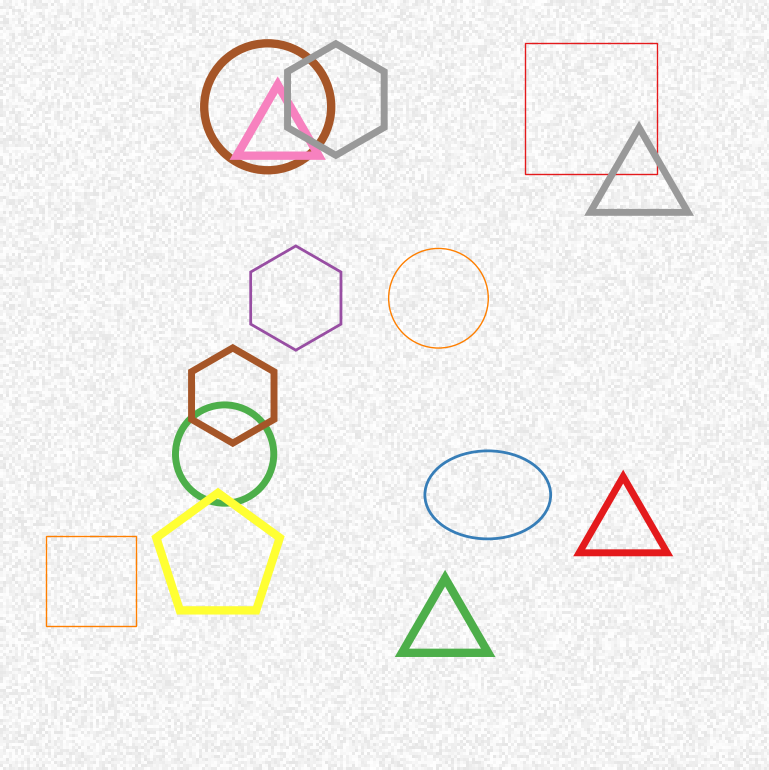[{"shape": "square", "thickness": 0.5, "radius": 0.43, "center": [0.768, 0.859]}, {"shape": "triangle", "thickness": 2.5, "radius": 0.33, "center": [0.809, 0.315]}, {"shape": "oval", "thickness": 1, "radius": 0.41, "center": [0.633, 0.357]}, {"shape": "circle", "thickness": 2.5, "radius": 0.32, "center": [0.292, 0.41]}, {"shape": "triangle", "thickness": 3, "radius": 0.32, "center": [0.578, 0.185]}, {"shape": "hexagon", "thickness": 1, "radius": 0.34, "center": [0.384, 0.613]}, {"shape": "square", "thickness": 0.5, "radius": 0.29, "center": [0.119, 0.246]}, {"shape": "circle", "thickness": 0.5, "radius": 0.32, "center": [0.569, 0.613]}, {"shape": "pentagon", "thickness": 3, "radius": 0.42, "center": [0.283, 0.276]}, {"shape": "hexagon", "thickness": 2.5, "radius": 0.31, "center": [0.302, 0.486]}, {"shape": "circle", "thickness": 3, "radius": 0.41, "center": [0.348, 0.861]}, {"shape": "triangle", "thickness": 3, "radius": 0.31, "center": [0.361, 0.829]}, {"shape": "hexagon", "thickness": 2.5, "radius": 0.36, "center": [0.436, 0.871]}, {"shape": "triangle", "thickness": 2.5, "radius": 0.37, "center": [0.83, 0.761]}]